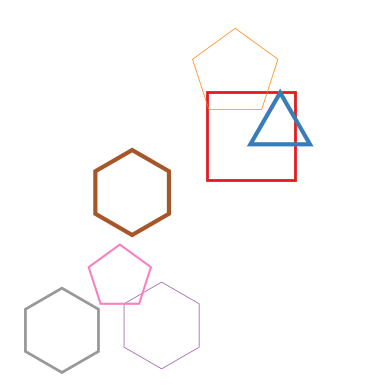[{"shape": "square", "thickness": 2, "radius": 0.57, "center": [0.653, 0.648]}, {"shape": "triangle", "thickness": 3, "radius": 0.45, "center": [0.728, 0.67]}, {"shape": "hexagon", "thickness": 0.5, "radius": 0.56, "center": [0.42, 0.155]}, {"shape": "pentagon", "thickness": 0.5, "radius": 0.58, "center": [0.611, 0.81]}, {"shape": "hexagon", "thickness": 3, "radius": 0.55, "center": [0.343, 0.5]}, {"shape": "pentagon", "thickness": 1.5, "radius": 0.43, "center": [0.311, 0.28]}, {"shape": "hexagon", "thickness": 2, "radius": 0.55, "center": [0.161, 0.142]}]